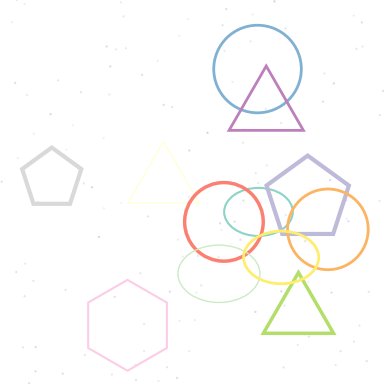[{"shape": "oval", "thickness": 1.5, "radius": 0.45, "center": [0.671, 0.45]}, {"shape": "triangle", "thickness": 0.5, "radius": 0.53, "center": [0.425, 0.526]}, {"shape": "pentagon", "thickness": 3, "radius": 0.56, "center": [0.799, 0.483]}, {"shape": "circle", "thickness": 2.5, "radius": 0.51, "center": [0.582, 0.424]}, {"shape": "circle", "thickness": 2, "radius": 0.57, "center": [0.669, 0.821]}, {"shape": "circle", "thickness": 2, "radius": 0.52, "center": [0.852, 0.404]}, {"shape": "triangle", "thickness": 2.5, "radius": 0.53, "center": [0.775, 0.187]}, {"shape": "hexagon", "thickness": 1.5, "radius": 0.59, "center": [0.331, 0.155]}, {"shape": "pentagon", "thickness": 3, "radius": 0.4, "center": [0.134, 0.536]}, {"shape": "triangle", "thickness": 2, "radius": 0.56, "center": [0.692, 0.717]}, {"shape": "oval", "thickness": 1, "radius": 0.53, "center": [0.569, 0.289]}, {"shape": "oval", "thickness": 2, "radius": 0.49, "center": [0.73, 0.331]}]